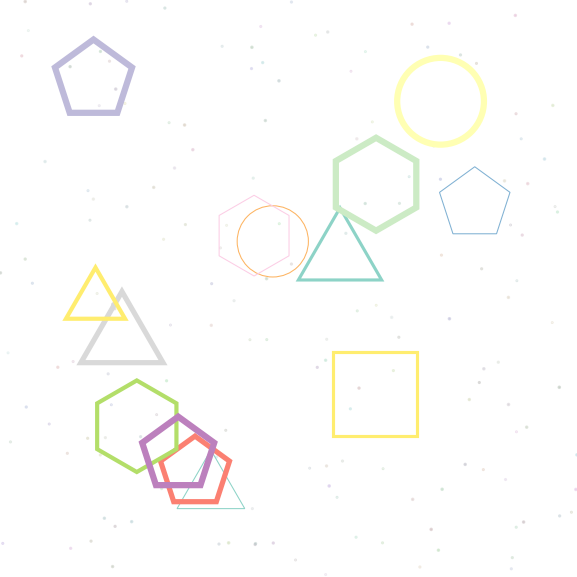[{"shape": "triangle", "thickness": 1.5, "radius": 0.42, "center": [0.589, 0.556]}, {"shape": "triangle", "thickness": 0.5, "radius": 0.34, "center": [0.365, 0.152]}, {"shape": "circle", "thickness": 3, "radius": 0.38, "center": [0.763, 0.824]}, {"shape": "pentagon", "thickness": 3, "radius": 0.35, "center": [0.162, 0.861]}, {"shape": "pentagon", "thickness": 2.5, "radius": 0.31, "center": [0.338, 0.181]}, {"shape": "pentagon", "thickness": 0.5, "radius": 0.32, "center": [0.822, 0.646]}, {"shape": "circle", "thickness": 0.5, "radius": 0.31, "center": [0.472, 0.581]}, {"shape": "hexagon", "thickness": 2, "radius": 0.4, "center": [0.237, 0.261]}, {"shape": "hexagon", "thickness": 0.5, "radius": 0.35, "center": [0.44, 0.591]}, {"shape": "triangle", "thickness": 2.5, "radius": 0.41, "center": [0.211, 0.412]}, {"shape": "pentagon", "thickness": 3, "radius": 0.33, "center": [0.309, 0.212]}, {"shape": "hexagon", "thickness": 3, "radius": 0.4, "center": [0.651, 0.68]}, {"shape": "square", "thickness": 1.5, "radius": 0.36, "center": [0.65, 0.318]}, {"shape": "triangle", "thickness": 2, "radius": 0.3, "center": [0.165, 0.477]}]